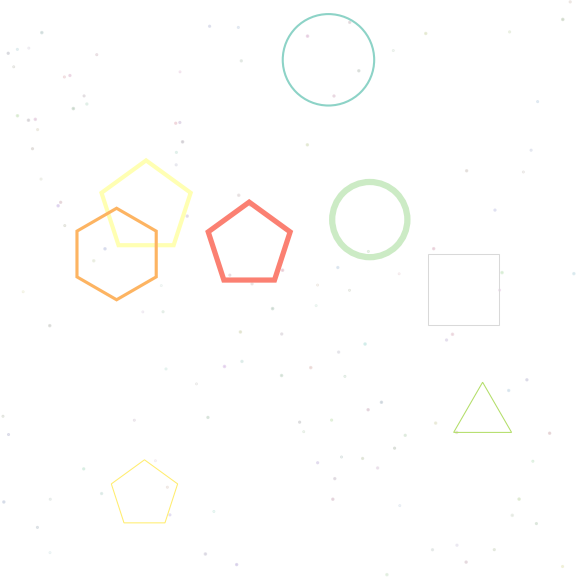[{"shape": "circle", "thickness": 1, "radius": 0.4, "center": [0.569, 0.896]}, {"shape": "pentagon", "thickness": 2, "radius": 0.41, "center": [0.253, 0.64]}, {"shape": "pentagon", "thickness": 2.5, "radius": 0.37, "center": [0.431, 0.575]}, {"shape": "hexagon", "thickness": 1.5, "radius": 0.4, "center": [0.202, 0.559]}, {"shape": "triangle", "thickness": 0.5, "radius": 0.29, "center": [0.836, 0.279]}, {"shape": "square", "thickness": 0.5, "radius": 0.31, "center": [0.802, 0.497]}, {"shape": "circle", "thickness": 3, "radius": 0.33, "center": [0.64, 0.619]}, {"shape": "pentagon", "thickness": 0.5, "radius": 0.3, "center": [0.25, 0.143]}]